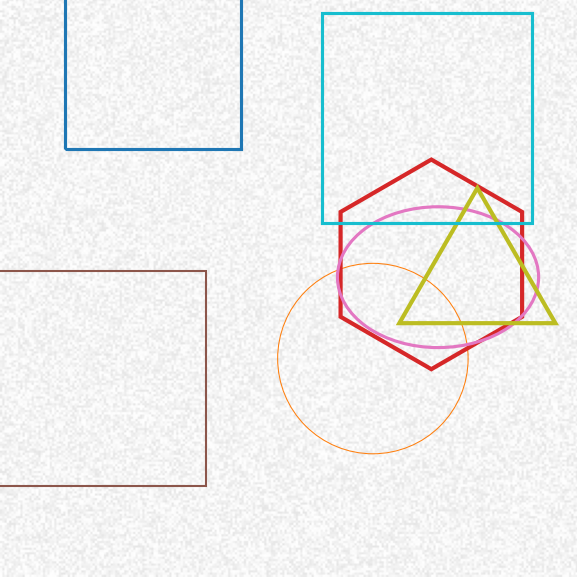[{"shape": "square", "thickness": 1.5, "radius": 0.76, "center": [0.265, 0.894]}, {"shape": "circle", "thickness": 0.5, "radius": 0.82, "center": [0.646, 0.378]}, {"shape": "hexagon", "thickness": 2, "radius": 0.91, "center": [0.747, 0.541]}, {"shape": "square", "thickness": 1, "radius": 0.93, "center": [0.171, 0.344]}, {"shape": "oval", "thickness": 1.5, "radius": 0.87, "center": [0.759, 0.519]}, {"shape": "triangle", "thickness": 2, "radius": 0.78, "center": [0.827, 0.518]}, {"shape": "square", "thickness": 1.5, "radius": 0.91, "center": [0.739, 0.795]}]